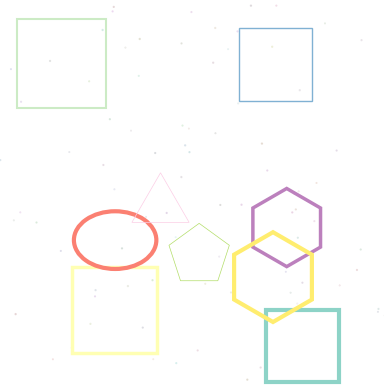[{"shape": "square", "thickness": 3, "radius": 0.47, "center": [0.786, 0.101]}, {"shape": "square", "thickness": 2.5, "radius": 0.55, "center": [0.297, 0.195]}, {"shape": "oval", "thickness": 3, "radius": 0.54, "center": [0.299, 0.376]}, {"shape": "square", "thickness": 1, "radius": 0.47, "center": [0.716, 0.833]}, {"shape": "pentagon", "thickness": 0.5, "radius": 0.41, "center": [0.517, 0.337]}, {"shape": "triangle", "thickness": 0.5, "radius": 0.43, "center": [0.417, 0.465]}, {"shape": "hexagon", "thickness": 2.5, "radius": 0.51, "center": [0.745, 0.409]}, {"shape": "square", "thickness": 1.5, "radius": 0.58, "center": [0.159, 0.836]}, {"shape": "hexagon", "thickness": 3, "radius": 0.58, "center": [0.709, 0.28]}]